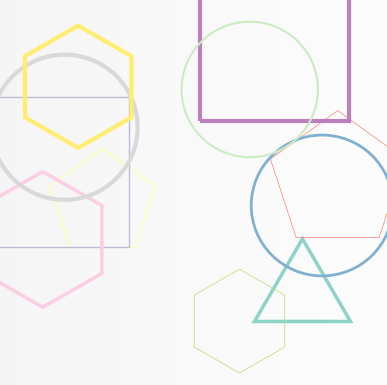[{"shape": "triangle", "thickness": 2.5, "radius": 0.72, "center": [0.781, 0.237]}, {"shape": "pentagon", "thickness": 1, "radius": 0.71, "center": [0.264, 0.472]}, {"shape": "square", "thickness": 1, "radius": 0.97, "center": [0.138, 0.552]}, {"shape": "pentagon", "thickness": 0.5, "radius": 0.91, "center": [0.871, 0.53]}, {"shape": "circle", "thickness": 2, "radius": 0.91, "center": [0.831, 0.466]}, {"shape": "hexagon", "thickness": 0.5, "radius": 0.67, "center": [0.618, 0.166]}, {"shape": "hexagon", "thickness": 2.5, "radius": 0.88, "center": [0.11, 0.378]}, {"shape": "circle", "thickness": 3, "radius": 0.94, "center": [0.167, 0.67]}, {"shape": "square", "thickness": 3, "radius": 0.96, "center": [0.709, 0.879]}, {"shape": "circle", "thickness": 1.5, "radius": 0.88, "center": [0.644, 0.768]}, {"shape": "hexagon", "thickness": 3, "radius": 0.79, "center": [0.202, 0.775]}]